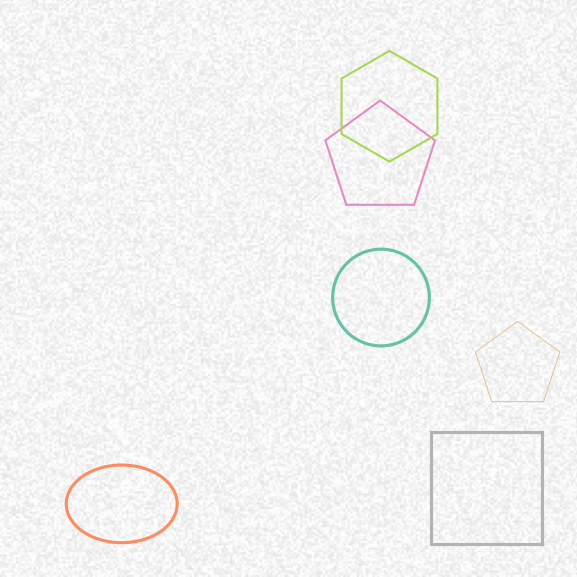[{"shape": "circle", "thickness": 1.5, "radius": 0.42, "center": [0.66, 0.484]}, {"shape": "oval", "thickness": 1.5, "radius": 0.48, "center": [0.211, 0.127]}, {"shape": "pentagon", "thickness": 1, "radius": 0.5, "center": [0.658, 0.725]}, {"shape": "hexagon", "thickness": 1, "radius": 0.48, "center": [0.674, 0.815]}, {"shape": "pentagon", "thickness": 0.5, "radius": 0.38, "center": [0.896, 0.366]}, {"shape": "square", "thickness": 1.5, "radius": 0.48, "center": [0.842, 0.154]}]